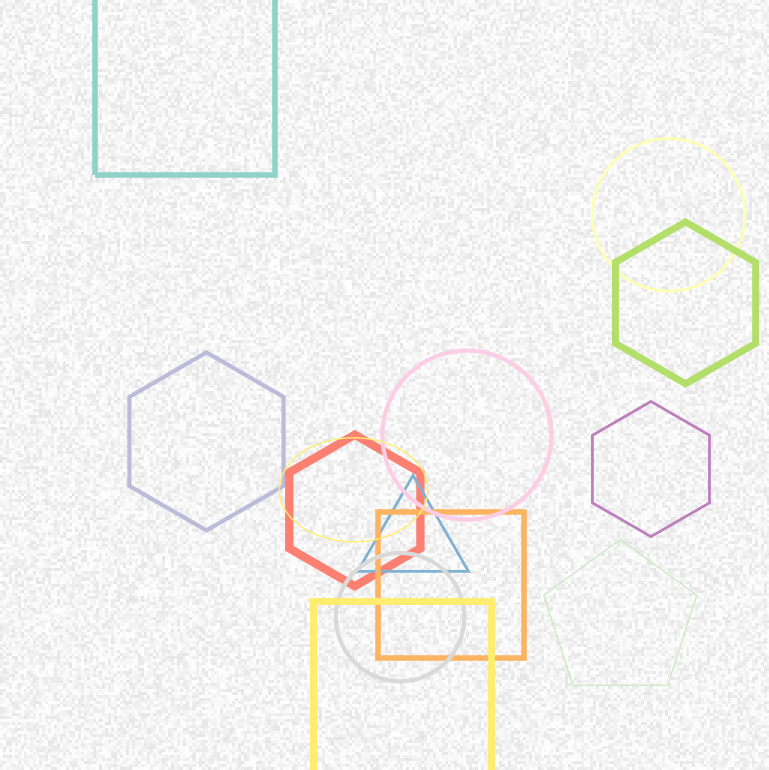[{"shape": "square", "thickness": 2, "radius": 0.58, "center": [0.24, 0.889]}, {"shape": "circle", "thickness": 1, "radius": 0.5, "center": [0.868, 0.721]}, {"shape": "hexagon", "thickness": 1.5, "radius": 0.58, "center": [0.268, 0.427]}, {"shape": "hexagon", "thickness": 3, "radius": 0.49, "center": [0.461, 0.337]}, {"shape": "triangle", "thickness": 1, "radius": 0.42, "center": [0.536, 0.3]}, {"shape": "square", "thickness": 2, "radius": 0.47, "center": [0.586, 0.24]}, {"shape": "hexagon", "thickness": 2.5, "radius": 0.53, "center": [0.89, 0.607]}, {"shape": "circle", "thickness": 1.5, "radius": 0.55, "center": [0.606, 0.435]}, {"shape": "circle", "thickness": 1.5, "radius": 0.42, "center": [0.52, 0.198]}, {"shape": "hexagon", "thickness": 1, "radius": 0.44, "center": [0.845, 0.391]}, {"shape": "pentagon", "thickness": 0.5, "radius": 0.52, "center": [0.806, 0.195]}, {"shape": "oval", "thickness": 0.5, "radius": 0.48, "center": [0.459, 0.364]}, {"shape": "square", "thickness": 2.5, "radius": 0.58, "center": [0.522, 0.104]}]